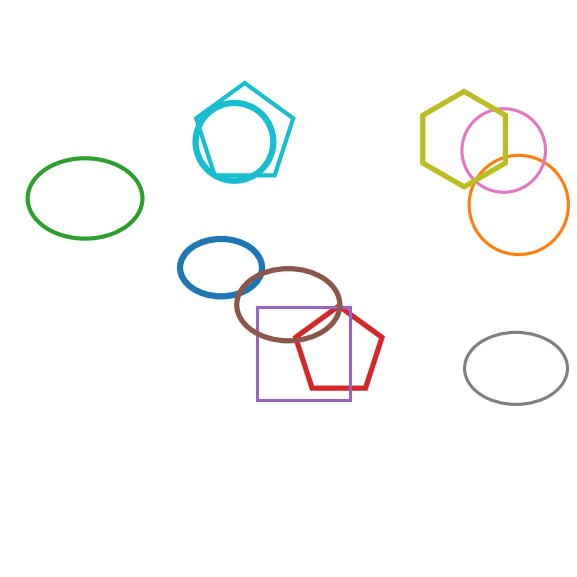[{"shape": "oval", "thickness": 3, "radius": 0.35, "center": [0.383, 0.536]}, {"shape": "circle", "thickness": 1.5, "radius": 0.43, "center": [0.898, 0.644]}, {"shape": "oval", "thickness": 2, "radius": 0.5, "center": [0.147, 0.656]}, {"shape": "pentagon", "thickness": 2.5, "radius": 0.39, "center": [0.587, 0.391]}, {"shape": "square", "thickness": 1.5, "radius": 0.4, "center": [0.526, 0.387]}, {"shape": "oval", "thickness": 2.5, "radius": 0.45, "center": [0.499, 0.471]}, {"shape": "circle", "thickness": 1.5, "radius": 0.36, "center": [0.872, 0.739]}, {"shape": "oval", "thickness": 1.5, "radius": 0.45, "center": [0.894, 0.361]}, {"shape": "hexagon", "thickness": 2.5, "radius": 0.41, "center": [0.804, 0.758]}, {"shape": "pentagon", "thickness": 2, "radius": 0.44, "center": [0.424, 0.767]}, {"shape": "circle", "thickness": 3, "radius": 0.34, "center": [0.406, 0.754]}]